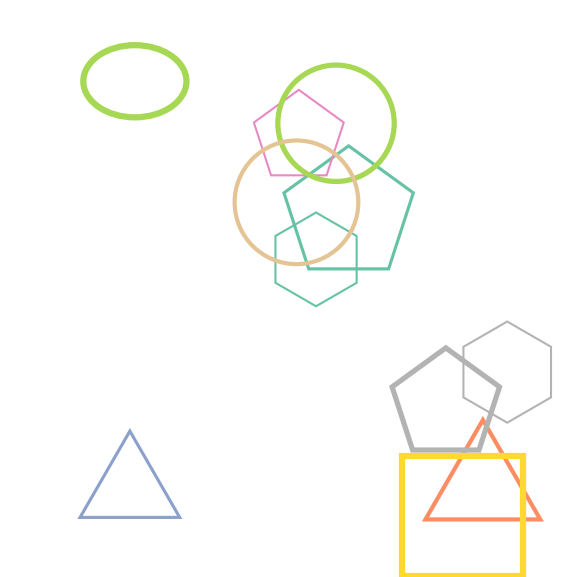[{"shape": "pentagon", "thickness": 1.5, "radius": 0.59, "center": [0.604, 0.629]}, {"shape": "hexagon", "thickness": 1, "radius": 0.41, "center": [0.547, 0.55]}, {"shape": "triangle", "thickness": 2, "radius": 0.57, "center": [0.836, 0.157]}, {"shape": "triangle", "thickness": 1.5, "radius": 0.5, "center": [0.225, 0.153]}, {"shape": "pentagon", "thickness": 1, "radius": 0.41, "center": [0.517, 0.762]}, {"shape": "circle", "thickness": 2.5, "radius": 0.5, "center": [0.582, 0.786]}, {"shape": "oval", "thickness": 3, "radius": 0.45, "center": [0.234, 0.858]}, {"shape": "square", "thickness": 3, "radius": 0.52, "center": [0.801, 0.106]}, {"shape": "circle", "thickness": 2, "radius": 0.54, "center": [0.513, 0.649]}, {"shape": "pentagon", "thickness": 2.5, "radius": 0.49, "center": [0.772, 0.299]}, {"shape": "hexagon", "thickness": 1, "radius": 0.44, "center": [0.878, 0.355]}]